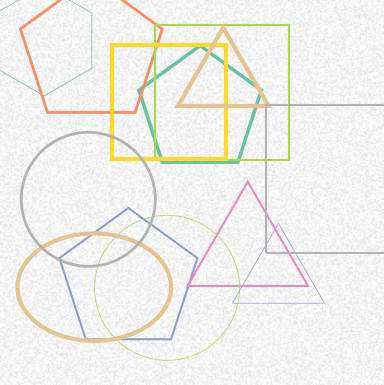[{"shape": "hexagon", "thickness": 0.5, "radius": 0.72, "center": [0.114, 0.895]}, {"shape": "pentagon", "thickness": 2.5, "radius": 0.84, "center": [0.52, 0.714]}, {"shape": "pentagon", "thickness": 2, "radius": 0.97, "center": [0.237, 0.865]}, {"shape": "pentagon", "thickness": 1.5, "radius": 0.94, "center": [0.334, 0.271]}, {"shape": "triangle", "thickness": 0.5, "radius": 0.69, "center": [0.723, 0.282]}, {"shape": "triangle", "thickness": 1.5, "radius": 0.9, "center": [0.644, 0.348]}, {"shape": "square", "thickness": 1.5, "radius": 0.87, "center": [0.576, 0.76]}, {"shape": "circle", "thickness": 0.5, "radius": 0.94, "center": [0.434, 0.252]}, {"shape": "square", "thickness": 3, "radius": 0.74, "center": [0.438, 0.735]}, {"shape": "oval", "thickness": 3, "radius": 1.0, "center": [0.245, 0.254]}, {"shape": "triangle", "thickness": 3, "radius": 0.68, "center": [0.58, 0.793]}, {"shape": "circle", "thickness": 2, "radius": 0.87, "center": [0.229, 0.482]}, {"shape": "square", "thickness": 1.5, "radius": 0.96, "center": [0.881, 0.535]}]